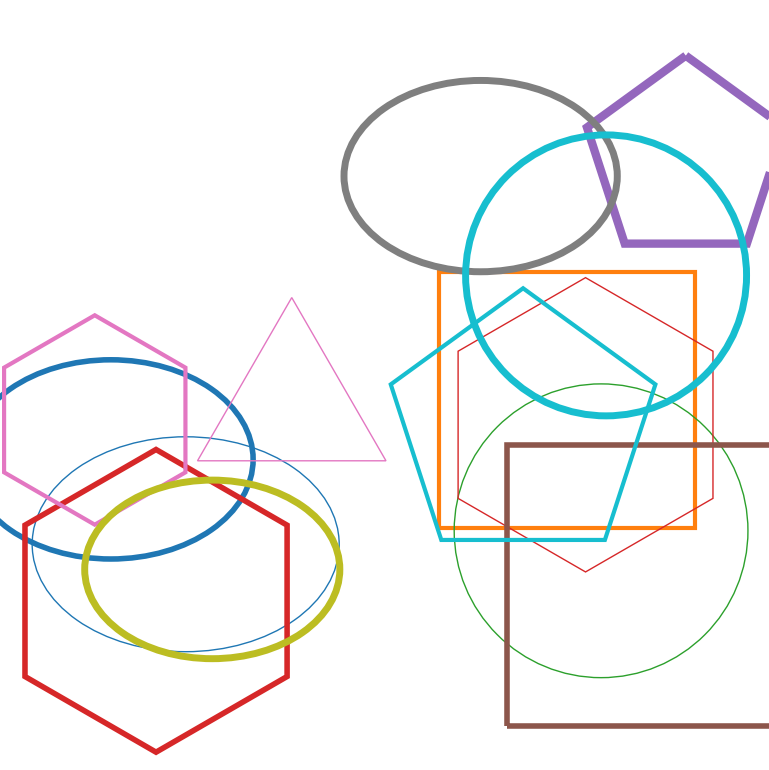[{"shape": "oval", "thickness": 2, "radius": 0.92, "center": [0.144, 0.403]}, {"shape": "oval", "thickness": 0.5, "radius": 1.0, "center": [0.241, 0.293]}, {"shape": "square", "thickness": 1.5, "radius": 0.83, "center": [0.736, 0.48]}, {"shape": "circle", "thickness": 0.5, "radius": 0.95, "center": [0.781, 0.311]}, {"shape": "hexagon", "thickness": 2, "radius": 0.98, "center": [0.203, 0.22]}, {"shape": "hexagon", "thickness": 0.5, "radius": 0.96, "center": [0.76, 0.448]}, {"shape": "pentagon", "thickness": 3, "radius": 0.67, "center": [0.891, 0.793]}, {"shape": "square", "thickness": 2, "radius": 0.91, "center": [0.841, 0.24]}, {"shape": "hexagon", "thickness": 1.5, "radius": 0.68, "center": [0.123, 0.455]}, {"shape": "triangle", "thickness": 0.5, "radius": 0.71, "center": [0.379, 0.472]}, {"shape": "oval", "thickness": 2.5, "radius": 0.89, "center": [0.624, 0.771]}, {"shape": "oval", "thickness": 2.5, "radius": 0.83, "center": [0.276, 0.261]}, {"shape": "circle", "thickness": 2.5, "radius": 0.91, "center": [0.787, 0.642]}, {"shape": "pentagon", "thickness": 1.5, "radius": 0.9, "center": [0.679, 0.445]}]